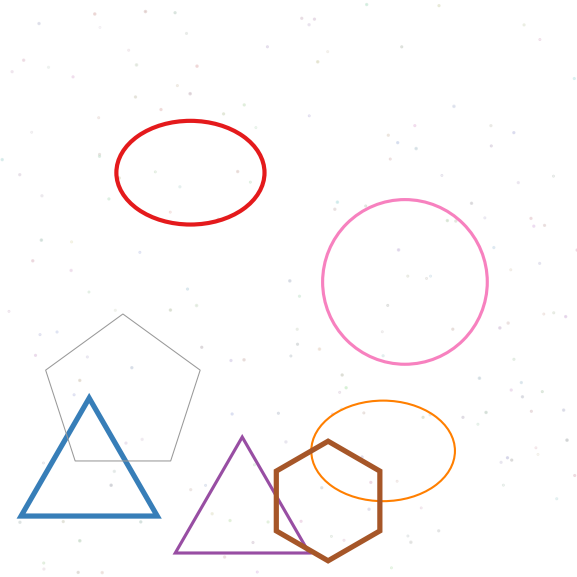[{"shape": "oval", "thickness": 2, "radius": 0.64, "center": [0.33, 0.7]}, {"shape": "triangle", "thickness": 2.5, "radius": 0.68, "center": [0.154, 0.174]}, {"shape": "triangle", "thickness": 1.5, "radius": 0.67, "center": [0.419, 0.108]}, {"shape": "oval", "thickness": 1, "radius": 0.62, "center": [0.663, 0.218]}, {"shape": "hexagon", "thickness": 2.5, "radius": 0.52, "center": [0.568, 0.132]}, {"shape": "circle", "thickness": 1.5, "radius": 0.71, "center": [0.701, 0.511]}, {"shape": "pentagon", "thickness": 0.5, "radius": 0.7, "center": [0.213, 0.315]}]